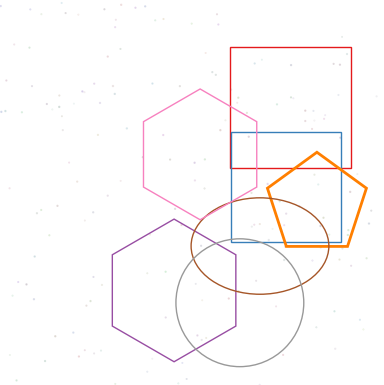[{"shape": "square", "thickness": 1, "radius": 0.78, "center": [0.754, 0.72]}, {"shape": "square", "thickness": 1, "radius": 0.72, "center": [0.742, 0.514]}, {"shape": "hexagon", "thickness": 1, "radius": 0.93, "center": [0.452, 0.246]}, {"shape": "pentagon", "thickness": 2, "radius": 0.68, "center": [0.823, 0.469]}, {"shape": "oval", "thickness": 1, "radius": 0.89, "center": [0.675, 0.361]}, {"shape": "hexagon", "thickness": 1, "radius": 0.85, "center": [0.52, 0.599]}, {"shape": "circle", "thickness": 1, "radius": 0.83, "center": [0.623, 0.214]}]